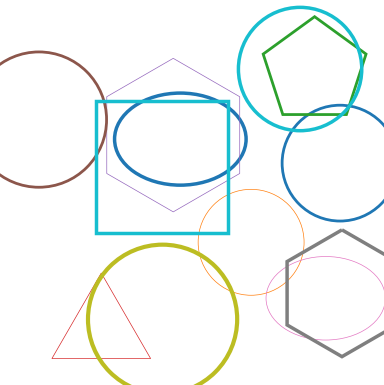[{"shape": "circle", "thickness": 2, "radius": 0.75, "center": [0.883, 0.576]}, {"shape": "oval", "thickness": 2.5, "radius": 0.85, "center": [0.468, 0.639]}, {"shape": "circle", "thickness": 0.5, "radius": 0.69, "center": [0.652, 0.371]}, {"shape": "pentagon", "thickness": 2, "radius": 0.7, "center": [0.817, 0.816]}, {"shape": "triangle", "thickness": 0.5, "radius": 0.74, "center": [0.263, 0.143]}, {"shape": "hexagon", "thickness": 0.5, "radius": 1.0, "center": [0.45, 0.649]}, {"shape": "circle", "thickness": 2, "radius": 0.88, "center": [0.101, 0.689]}, {"shape": "oval", "thickness": 0.5, "radius": 0.77, "center": [0.846, 0.225]}, {"shape": "hexagon", "thickness": 2.5, "radius": 0.82, "center": [0.888, 0.238]}, {"shape": "circle", "thickness": 3, "radius": 0.97, "center": [0.422, 0.171]}, {"shape": "circle", "thickness": 2.5, "radius": 0.8, "center": [0.779, 0.821]}, {"shape": "square", "thickness": 2.5, "radius": 0.86, "center": [0.421, 0.566]}]